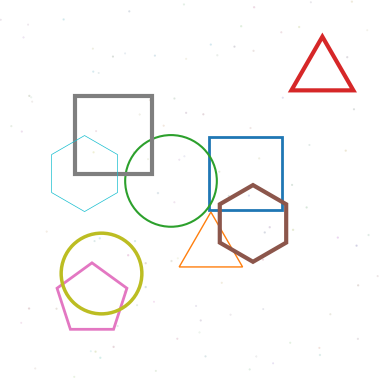[{"shape": "square", "thickness": 2, "radius": 0.47, "center": [0.638, 0.548]}, {"shape": "triangle", "thickness": 1, "radius": 0.48, "center": [0.548, 0.354]}, {"shape": "circle", "thickness": 1.5, "radius": 0.6, "center": [0.444, 0.53]}, {"shape": "triangle", "thickness": 3, "radius": 0.46, "center": [0.837, 0.812]}, {"shape": "hexagon", "thickness": 3, "radius": 0.5, "center": [0.657, 0.42]}, {"shape": "pentagon", "thickness": 2, "radius": 0.48, "center": [0.239, 0.222]}, {"shape": "square", "thickness": 3, "radius": 0.5, "center": [0.294, 0.649]}, {"shape": "circle", "thickness": 2.5, "radius": 0.52, "center": [0.264, 0.29]}, {"shape": "hexagon", "thickness": 0.5, "radius": 0.49, "center": [0.22, 0.549]}]